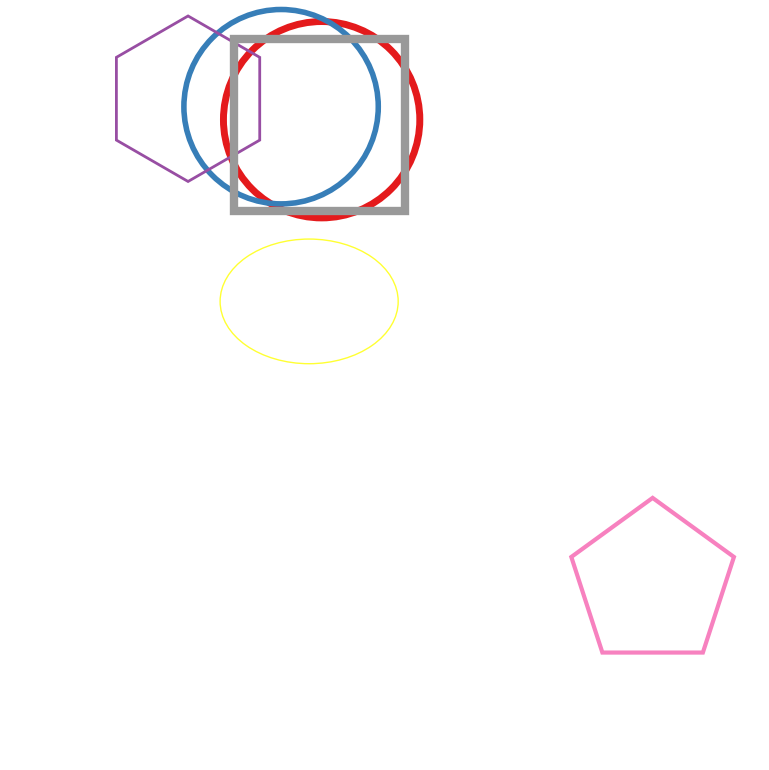[{"shape": "circle", "thickness": 2.5, "radius": 0.64, "center": [0.418, 0.845]}, {"shape": "circle", "thickness": 2, "radius": 0.63, "center": [0.365, 0.861]}, {"shape": "hexagon", "thickness": 1, "radius": 0.54, "center": [0.244, 0.872]}, {"shape": "oval", "thickness": 0.5, "radius": 0.58, "center": [0.401, 0.609]}, {"shape": "pentagon", "thickness": 1.5, "radius": 0.56, "center": [0.848, 0.242]}, {"shape": "square", "thickness": 3, "radius": 0.56, "center": [0.415, 0.838]}]